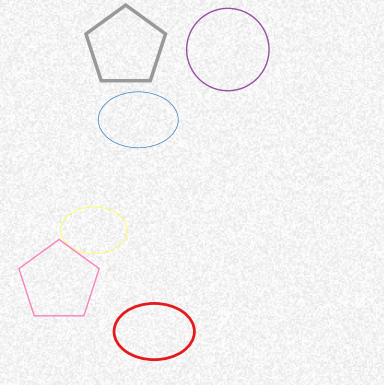[{"shape": "oval", "thickness": 2, "radius": 0.52, "center": [0.401, 0.139]}, {"shape": "oval", "thickness": 0.5, "radius": 0.52, "center": [0.359, 0.689]}, {"shape": "circle", "thickness": 1, "radius": 0.53, "center": [0.592, 0.871]}, {"shape": "oval", "thickness": 0.5, "radius": 0.43, "center": [0.244, 0.402]}, {"shape": "pentagon", "thickness": 1, "radius": 0.55, "center": [0.153, 0.268]}, {"shape": "pentagon", "thickness": 2.5, "radius": 0.54, "center": [0.327, 0.878]}]